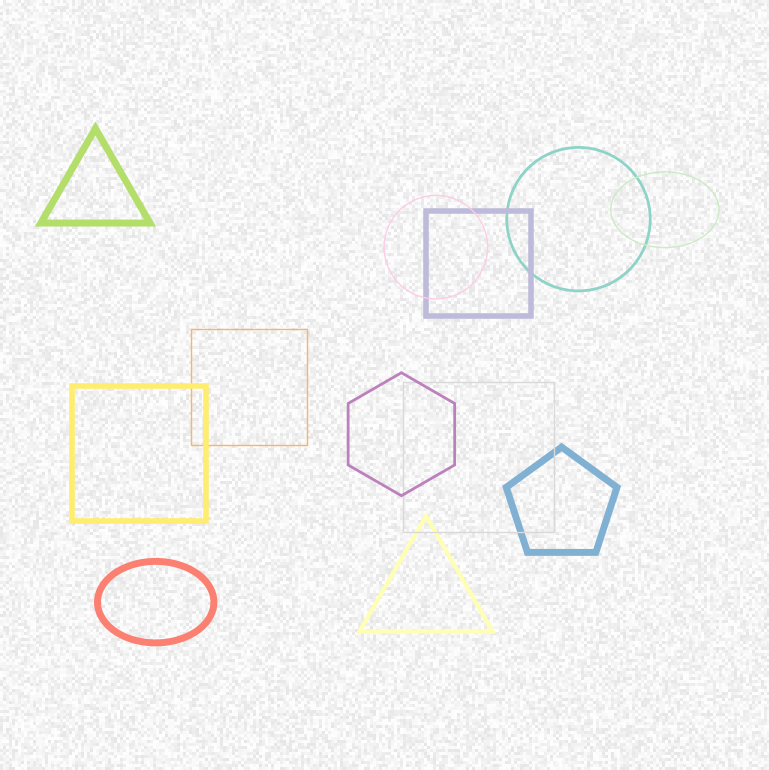[{"shape": "circle", "thickness": 1, "radius": 0.47, "center": [0.751, 0.715]}, {"shape": "triangle", "thickness": 1.5, "radius": 0.5, "center": [0.553, 0.23]}, {"shape": "square", "thickness": 2, "radius": 0.34, "center": [0.621, 0.658]}, {"shape": "oval", "thickness": 2.5, "radius": 0.38, "center": [0.202, 0.218]}, {"shape": "pentagon", "thickness": 2.5, "radius": 0.38, "center": [0.729, 0.344]}, {"shape": "square", "thickness": 0.5, "radius": 0.37, "center": [0.323, 0.497]}, {"shape": "triangle", "thickness": 2.5, "radius": 0.41, "center": [0.124, 0.751]}, {"shape": "circle", "thickness": 0.5, "radius": 0.34, "center": [0.566, 0.679]}, {"shape": "square", "thickness": 0.5, "radius": 0.49, "center": [0.622, 0.407]}, {"shape": "hexagon", "thickness": 1, "radius": 0.4, "center": [0.521, 0.436]}, {"shape": "oval", "thickness": 0.5, "radius": 0.35, "center": [0.863, 0.728]}, {"shape": "square", "thickness": 2, "radius": 0.44, "center": [0.18, 0.411]}]